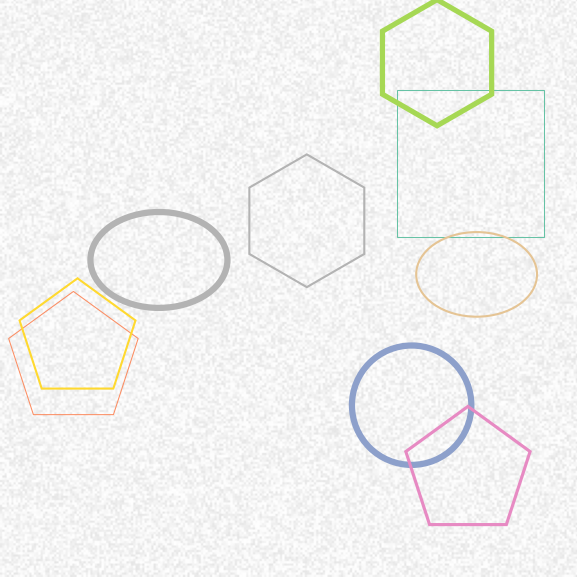[{"shape": "square", "thickness": 0.5, "radius": 0.64, "center": [0.815, 0.716]}, {"shape": "pentagon", "thickness": 0.5, "radius": 0.59, "center": [0.127, 0.377]}, {"shape": "circle", "thickness": 3, "radius": 0.52, "center": [0.713, 0.298]}, {"shape": "pentagon", "thickness": 1.5, "radius": 0.57, "center": [0.81, 0.182]}, {"shape": "hexagon", "thickness": 2.5, "radius": 0.55, "center": [0.757, 0.891]}, {"shape": "pentagon", "thickness": 1, "radius": 0.53, "center": [0.134, 0.412]}, {"shape": "oval", "thickness": 1, "radius": 0.52, "center": [0.825, 0.524]}, {"shape": "oval", "thickness": 3, "radius": 0.59, "center": [0.275, 0.549]}, {"shape": "hexagon", "thickness": 1, "radius": 0.57, "center": [0.531, 0.617]}]